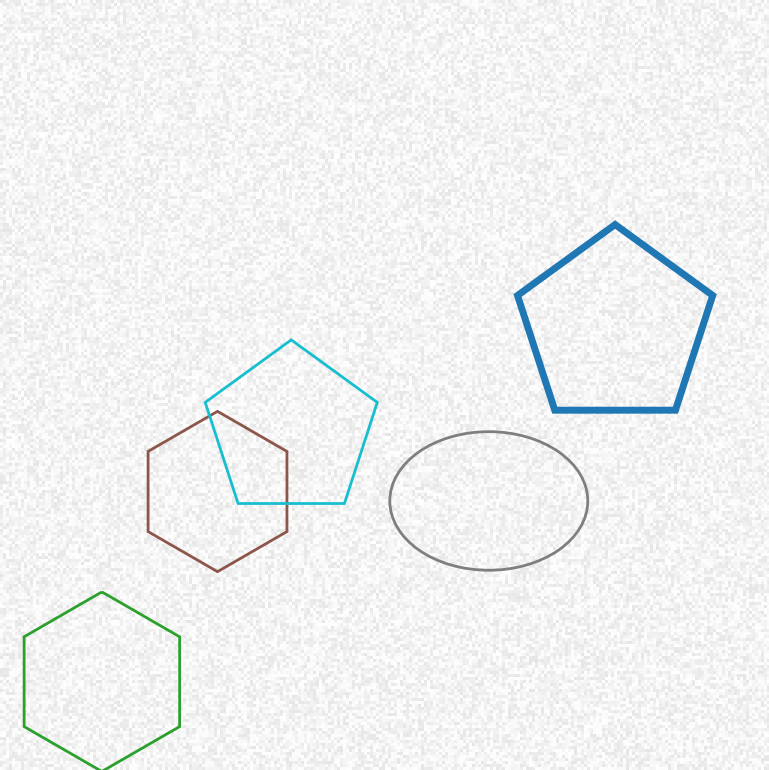[{"shape": "pentagon", "thickness": 2.5, "radius": 0.67, "center": [0.799, 0.575]}, {"shape": "hexagon", "thickness": 1, "radius": 0.58, "center": [0.132, 0.115]}, {"shape": "hexagon", "thickness": 1, "radius": 0.52, "center": [0.282, 0.362]}, {"shape": "oval", "thickness": 1, "radius": 0.64, "center": [0.635, 0.349]}, {"shape": "pentagon", "thickness": 1, "radius": 0.59, "center": [0.378, 0.441]}]